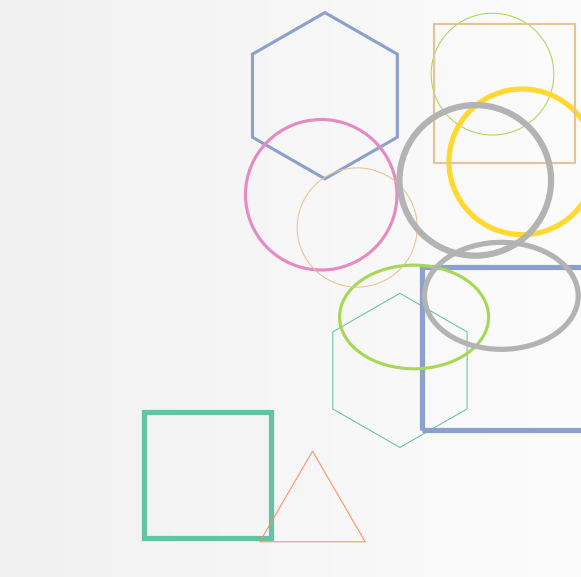[{"shape": "square", "thickness": 2.5, "radius": 0.54, "center": [0.357, 0.176]}, {"shape": "hexagon", "thickness": 0.5, "radius": 0.67, "center": [0.688, 0.358]}, {"shape": "triangle", "thickness": 0.5, "radius": 0.52, "center": [0.538, 0.113]}, {"shape": "square", "thickness": 2.5, "radius": 0.71, "center": [0.867, 0.396]}, {"shape": "hexagon", "thickness": 1.5, "radius": 0.72, "center": [0.559, 0.833]}, {"shape": "circle", "thickness": 1.5, "radius": 0.65, "center": [0.553, 0.662]}, {"shape": "oval", "thickness": 1.5, "radius": 0.64, "center": [0.712, 0.45]}, {"shape": "circle", "thickness": 0.5, "radius": 0.53, "center": [0.847, 0.871]}, {"shape": "circle", "thickness": 2.5, "radius": 0.63, "center": [0.898, 0.719]}, {"shape": "circle", "thickness": 0.5, "radius": 0.52, "center": [0.615, 0.605]}, {"shape": "square", "thickness": 1, "radius": 0.61, "center": [0.868, 0.837]}, {"shape": "circle", "thickness": 3, "radius": 0.65, "center": [0.818, 0.687]}, {"shape": "oval", "thickness": 2.5, "radius": 0.66, "center": [0.863, 0.487]}]